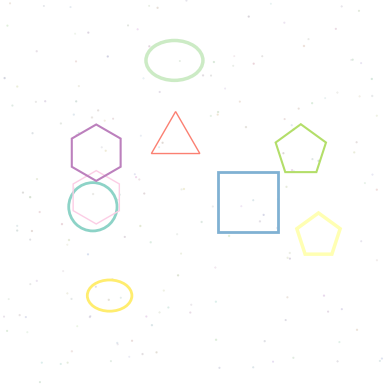[{"shape": "circle", "thickness": 2, "radius": 0.31, "center": [0.241, 0.463]}, {"shape": "pentagon", "thickness": 2.5, "radius": 0.3, "center": [0.827, 0.388]}, {"shape": "triangle", "thickness": 1, "radius": 0.36, "center": [0.456, 0.638]}, {"shape": "square", "thickness": 2, "radius": 0.39, "center": [0.643, 0.475]}, {"shape": "pentagon", "thickness": 1.5, "radius": 0.34, "center": [0.781, 0.609]}, {"shape": "hexagon", "thickness": 1, "radius": 0.35, "center": [0.25, 0.488]}, {"shape": "hexagon", "thickness": 1.5, "radius": 0.37, "center": [0.25, 0.603]}, {"shape": "oval", "thickness": 2.5, "radius": 0.37, "center": [0.453, 0.843]}, {"shape": "oval", "thickness": 2, "radius": 0.29, "center": [0.285, 0.232]}]